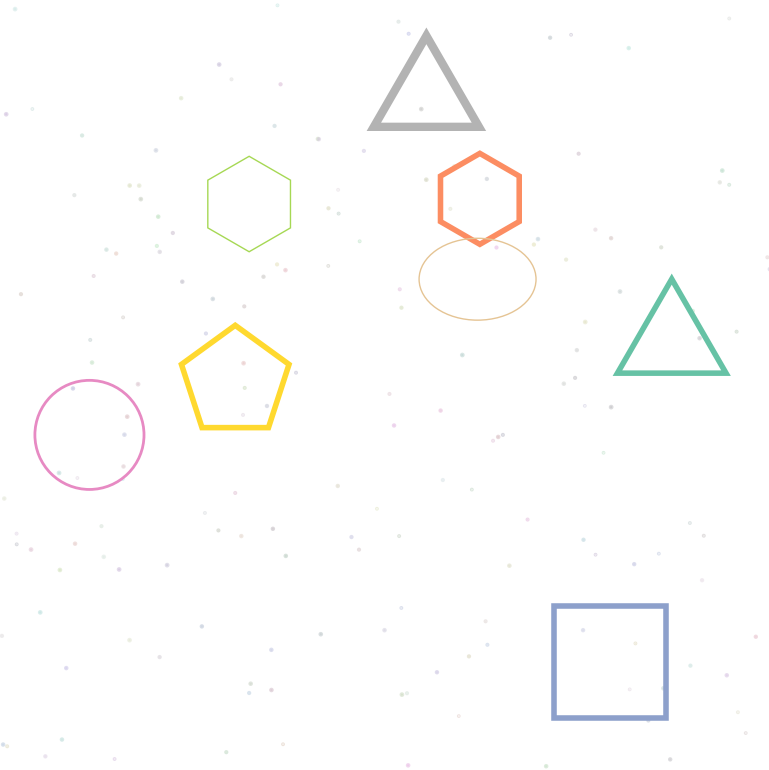[{"shape": "triangle", "thickness": 2, "radius": 0.41, "center": [0.872, 0.556]}, {"shape": "hexagon", "thickness": 2, "radius": 0.3, "center": [0.623, 0.742]}, {"shape": "square", "thickness": 2, "radius": 0.36, "center": [0.793, 0.141]}, {"shape": "circle", "thickness": 1, "radius": 0.35, "center": [0.116, 0.435]}, {"shape": "hexagon", "thickness": 0.5, "radius": 0.31, "center": [0.324, 0.735]}, {"shape": "pentagon", "thickness": 2, "radius": 0.37, "center": [0.306, 0.504]}, {"shape": "oval", "thickness": 0.5, "radius": 0.38, "center": [0.62, 0.637]}, {"shape": "triangle", "thickness": 3, "radius": 0.39, "center": [0.554, 0.875]}]